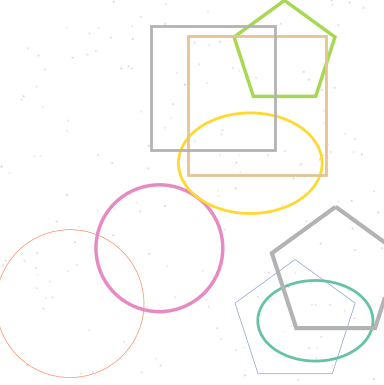[{"shape": "oval", "thickness": 2, "radius": 0.75, "center": [0.819, 0.167]}, {"shape": "circle", "thickness": 0.5, "radius": 0.96, "center": [0.182, 0.211]}, {"shape": "pentagon", "thickness": 0.5, "radius": 0.82, "center": [0.767, 0.162]}, {"shape": "circle", "thickness": 2.5, "radius": 0.82, "center": [0.414, 0.355]}, {"shape": "pentagon", "thickness": 2.5, "radius": 0.69, "center": [0.739, 0.861]}, {"shape": "oval", "thickness": 2, "radius": 0.93, "center": [0.65, 0.576]}, {"shape": "square", "thickness": 2, "radius": 0.9, "center": [0.667, 0.726]}, {"shape": "square", "thickness": 2, "radius": 0.8, "center": [0.553, 0.771]}, {"shape": "pentagon", "thickness": 3, "radius": 0.87, "center": [0.872, 0.289]}]